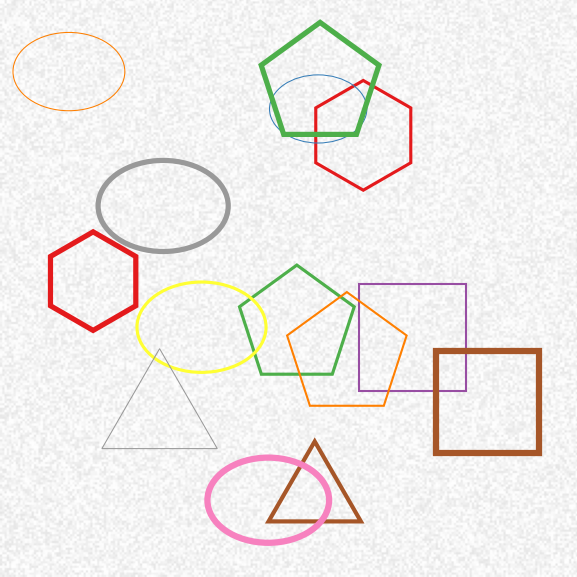[{"shape": "hexagon", "thickness": 2.5, "radius": 0.43, "center": [0.161, 0.512]}, {"shape": "hexagon", "thickness": 1.5, "radius": 0.47, "center": [0.629, 0.765]}, {"shape": "oval", "thickness": 0.5, "radius": 0.42, "center": [0.551, 0.81]}, {"shape": "pentagon", "thickness": 1.5, "radius": 0.52, "center": [0.514, 0.436]}, {"shape": "pentagon", "thickness": 2.5, "radius": 0.54, "center": [0.554, 0.853]}, {"shape": "square", "thickness": 1, "radius": 0.46, "center": [0.715, 0.414]}, {"shape": "oval", "thickness": 0.5, "radius": 0.48, "center": [0.119, 0.875]}, {"shape": "pentagon", "thickness": 1, "radius": 0.54, "center": [0.601, 0.385]}, {"shape": "oval", "thickness": 1.5, "radius": 0.56, "center": [0.349, 0.433]}, {"shape": "square", "thickness": 3, "radius": 0.44, "center": [0.844, 0.303]}, {"shape": "triangle", "thickness": 2, "radius": 0.46, "center": [0.545, 0.142]}, {"shape": "oval", "thickness": 3, "radius": 0.53, "center": [0.465, 0.133]}, {"shape": "oval", "thickness": 2.5, "radius": 0.56, "center": [0.283, 0.642]}, {"shape": "triangle", "thickness": 0.5, "radius": 0.58, "center": [0.276, 0.28]}]